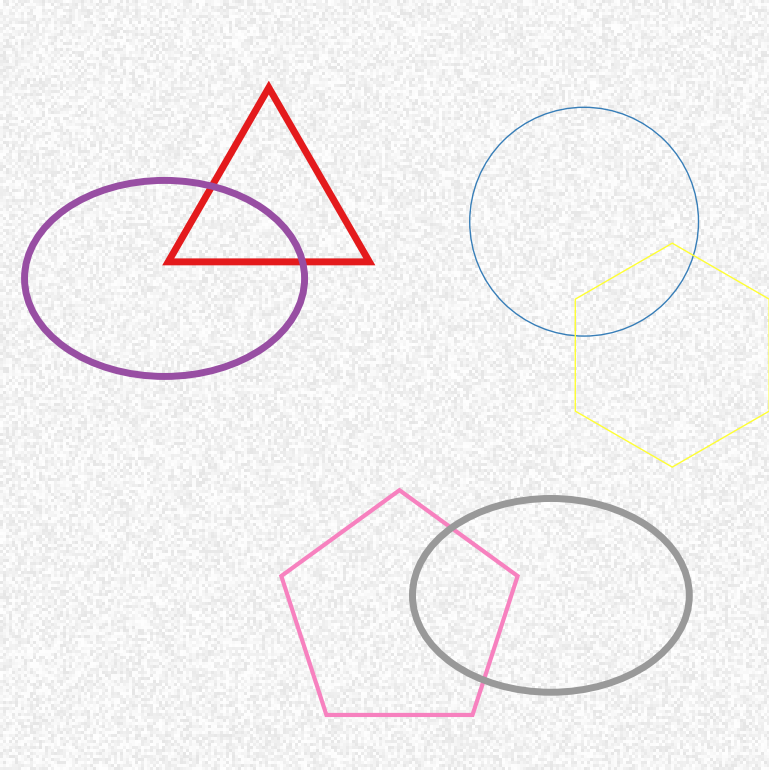[{"shape": "triangle", "thickness": 2.5, "radius": 0.75, "center": [0.349, 0.735]}, {"shape": "circle", "thickness": 0.5, "radius": 0.74, "center": [0.759, 0.712]}, {"shape": "oval", "thickness": 2.5, "radius": 0.91, "center": [0.214, 0.638]}, {"shape": "hexagon", "thickness": 0.5, "radius": 0.73, "center": [0.873, 0.539]}, {"shape": "pentagon", "thickness": 1.5, "radius": 0.81, "center": [0.519, 0.202]}, {"shape": "oval", "thickness": 2.5, "radius": 0.9, "center": [0.715, 0.227]}]